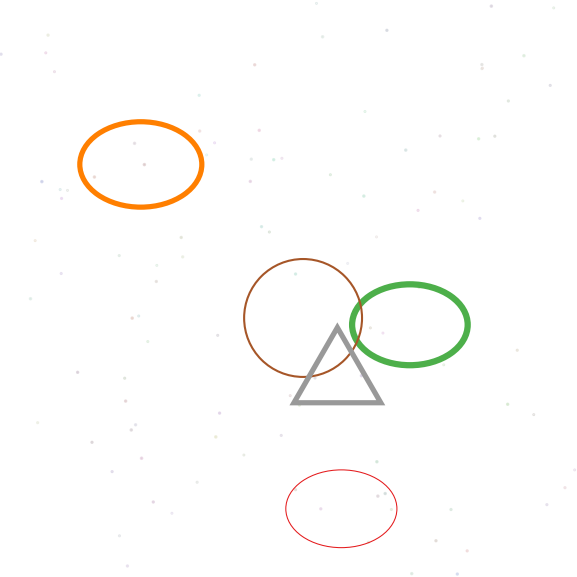[{"shape": "oval", "thickness": 0.5, "radius": 0.48, "center": [0.591, 0.118]}, {"shape": "oval", "thickness": 3, "radius": 0.5, "center": [0.71, 0.437]}, {"shape": "oval", "thickness": 2.5, "radius": 0.53, "center": [0.244, 0.714]}, {"shape": "circle", "thickness": 1, "radius": 0.51, "center": [0.525, 0.449]}, {"shape": "triangle", "thickness": 2.5, "radius": 0.43, "center": [0.584, 0.345]}]